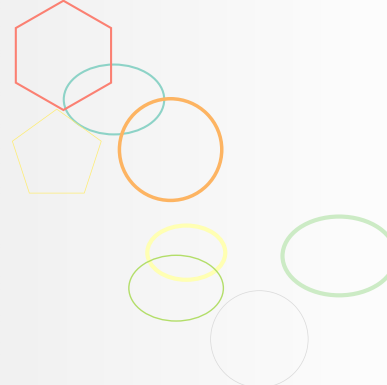[{"shape": "oval", "thickness": 1.5, "radius": 0.65, "center": [0.294, 0.742]}, {"shape": "oval", "thickness": 3, "radius": 0.5, "center": [0.481, 0.344]}, {"shape": "hexagon", "thickness": 1.5, "radius": 0.71, "center": [0.164, 0.856]}, {"shape": "circle", "thickness": 2.5, "radius": 0.66, "center": [0.44, 0.611]}, {"shape": "oval", "thickness": 1, "radius": 0.61, "center": [0.454, 0.252]}, {"shape": "circle", "thickness": 0.5, "radius": 0.63, "center": [0.669, 0.119]}, {"shape": "oval", "thickness": 3, "radius": 0.73, "center": [0.875, 0.335]}, {"shape": "pentagon", "thickness": 0.5, "radius": 0.6, "center": [0.147, 0.596]}]